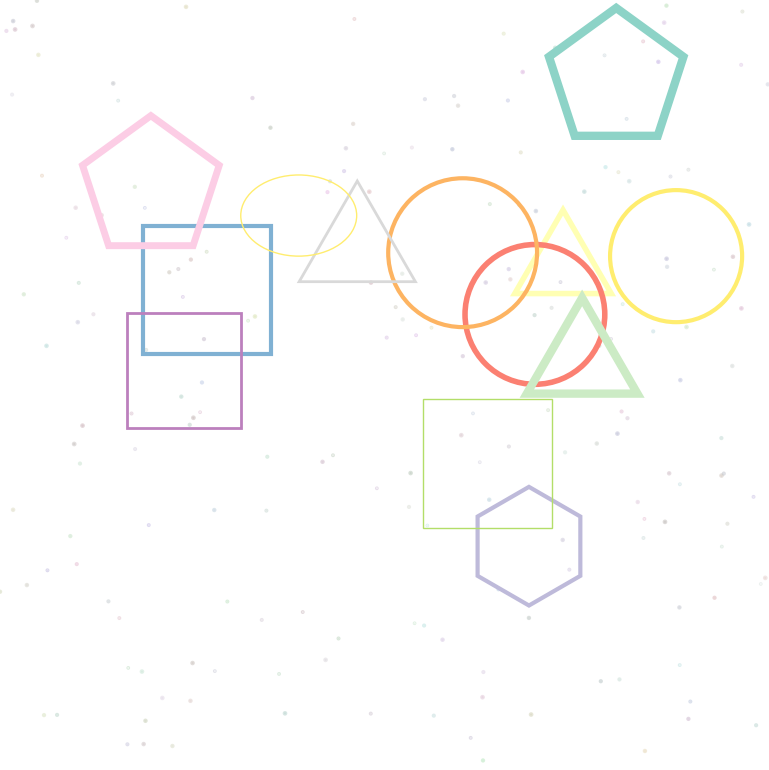[{"shape": "pentagon", "thickness": 3, "radius": 0.46, "center": [0.8, 0.898]}, {"shape": "triangle", "thickness": 2, "radius": 0.36, "center": [0.731, 0.655]}, {"shape": "hexagon", "thickness": 1.5, "radius": 0.39, "center": [0.687, 0.291]}, {"shape": "circle", "thickness": 2, "radius": 0.45, "center": [0.695, 0.592]}, {"shape": "square", "thickness": 1.5, "radius": 0.42, "center": [0.269, 0.624]}, {"shape": "circle", "thickness": 1.5, "radius": 0.48, "center": [0.601, 0.672]}, {"shape": "square", "thickness": 0.5, "radius": 0.42, "center": [0.633, 0.398]}, {"shape": "pentagon", "thickness": 2.5, "radius": 0.47, "center": [0.196, 0.756]}, {"shape": "triangle", "thickness": 1, "radius": 0.44, "center": [0.464, 0.678]}, {"shape": "square", "thickness": 1, "radius": 0.37, "center": [0.239, 0.519]}, {"shape": "triangle", "thickness": 3, "radius": 0.41, "center": [0.756, 0.53]}, {"shape": "oval", "thickness": 0.5, "radius": 0.38, "center": [0.388, 0.72]}, {"shape": "circle", "thickness": 1.5, "radius": 0.43, "center": [0.878, 0.667]}]